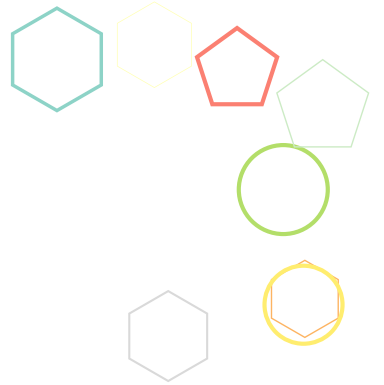[{"shape": "hexagon", "thickness": 2.5, "radius": 0.66, "center": [0.148, 0.846]}, {"shape": "hexagon", "thickness": 0.5, "radius": 0.56, "center": [0.401, 0.884]}, {"shape": "pentagon", "thickness": 3, "radius": 0.55, "center": [0.616, 0.818]}, {"shape": "hexagon", "thickness": 1, "radius": 0.5, "center": [0.792, 0.224]}, {"shape": "circle", "thickness": 3, "radius": 0.58, "center": [0.736, 0.508]}, {"shape": "hexagon", "thickness": 1.5, "radius": 0.58, "center": [0.437, 0.127]}, {"shape": "pentagon", "thickness": 1, "radius": 0.63, "center": [0.838, 0.72]}, {"shape": "circle", "thickness": 3, "radius": 0.51, "center": [0.788, 0.208]}]